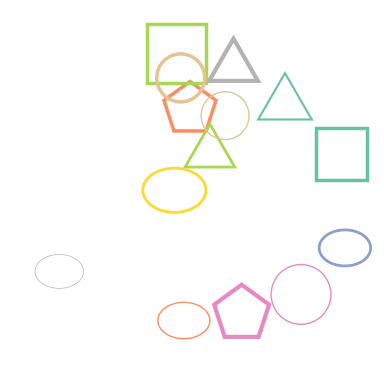[{"shape": "triangle", "thickness": 1.5, "radius": 0.4, "center": [0.74, 0.73]}, {"shape": "square", "thickness": 2.5, "radius": 0.33, "center": [0.888, 0.6]}, {"shape": "oval", "thickness": 1, "radius": 0.34, "center": [0.478, 0.167]}, {"shape": "pentagon", "thickness": 2.5, "radius": 0.36, "center": [0.493, 0.717]}, {"shape": "oval", "thickness": 2, "radius": 0.33, "center": [0.896, 0.356]}, {"shape": "circle", "thickness": 1, "radius": 0.39, "center": [0.782, 0.235]}, {"shape": "pentagon", "thickness": 3, "radius": 0.37, "center": [0.628, 0.186]}, {"shape": "square", "thickness": 2.5, "radius": 0.38, "center": [0.458, 0.861]}, {"shape": "triangle", "thickness": 2, "radius": 0.37, "center": [0.545, 0.603]}, {"shape": "oval", "thickness": 2, "radius": 0.41, "center": [0.453, 0.506]}, {"shape": "circle", "thickness": 2.5, "radius": 0.31, "center": [0.469, 0.798]}, {"shape": "circle", "thickness": 1, "radius": 0.31, "center": [0.585, 0.7]}, {"shape": "oval", "thickness": 0.5, "radius": 0.31, "center": [0.154, 0.295]}, {"shape": "triangle", "thickness": 3, "radius": 0.37, "center": [0.607, 0.826]}]